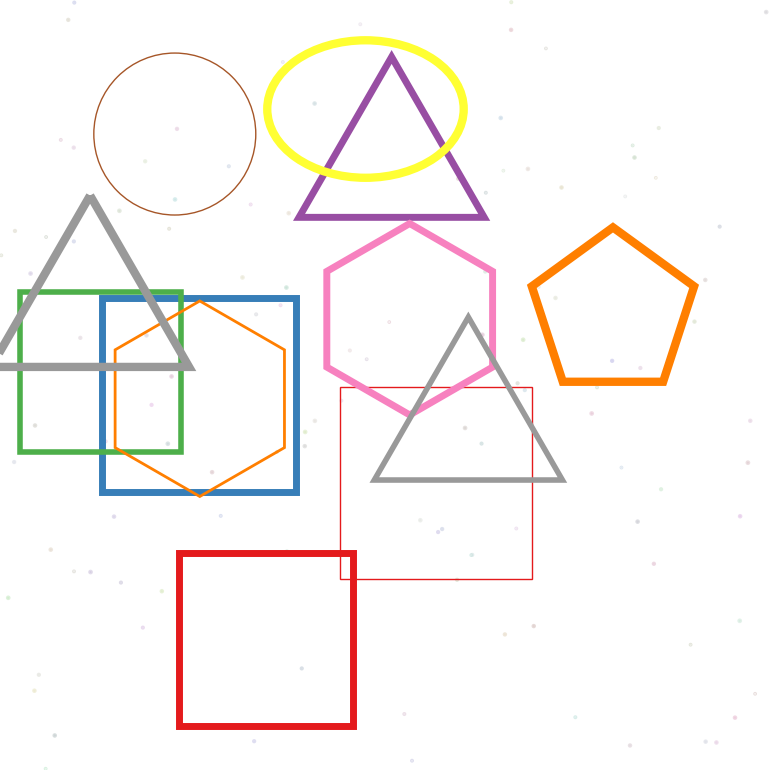[{"shape": "square", "thickness": 0.5, "radius": 0.62, "center": [0.566, 0.373]}, {"shape": "square", "thickness": 2.5, "radius": 0.56, "center": [0.346, 0.17]}, {"shape": "square", "thickness": 2.5, "radius": 0.63, "center": [0.258, 0.487]}, {"shape": "square", "thickness": 2, "radius": 0.52, "center": [0.131, 0.517]}, {"shape": "triangle", "thickness": 2.5, "radius": 0.69, "center": [0.509, 0.787]}, {"shape": "hexagon", "thickness": 1, "radius": 0.63, "center": [0.259, 0.482]}, {"shape": "pentagon", "thickness": 3, "radius": 0.55, "center": [0.796, 0.594]}, {"shape": "oval", "thickness": 3, "radius": 0.64, "center": [0.475, 0.858]}, {"shape": "circle", "thickness": 0.5, "radius": 0.53, "center": [0.227, 0.826]}, {"shape": "hexagon", "thickness": 2.5, "radius": 0.62, "center": [0.532, 0.585]}, {"shape": "triangle", "thickness": 2, "radius": 0.71, "center": [0.608, 0.447]}, {"shape": "triangle", "thickness": 3, "radius": 0.74, "center": [0.117, 0.598]}]